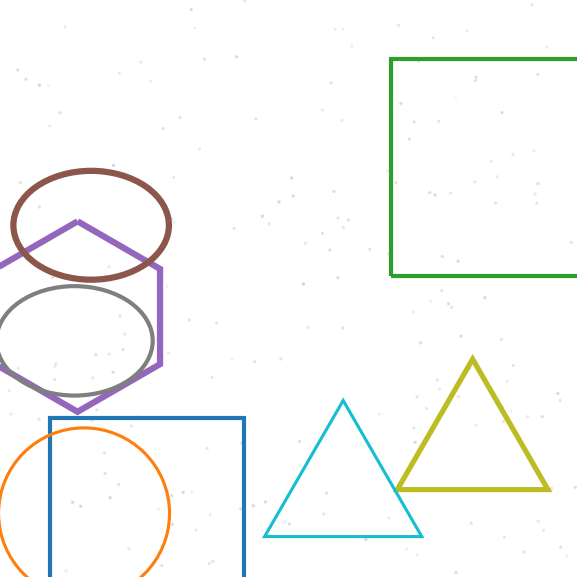[{"shape": "square", "thickness": 2, "radius": 0.84, "center": [0.255, 0.108]}, {"shape": "circle", "thickness": 1.5, "radius": 0.74, "center": [0.146, 0.11]}, {"shape": "square", "thickness": 2, "radius": 0.94, "center": [0.866, 0.709]}, {"shape": "hexagon", "thickness": 3, "radius": 0.82, "center": [0.134, 0.451]}, {"shape": "oval", "thickness": 3, "radius": 0.67, "center": [0.158, 0.609]}, {"shape": "oval", "thickness": 2, "radius": 0.68, "center": [0.129, 0.409]}, {"shape": "triangle", "thickness": 2.5, "radius": 0.75, "center": [0.818, 0.227]}, {"shape": "triangle", "thickness": 1.5, "radius": 0.79, "center": [0.594, 0.149]}]